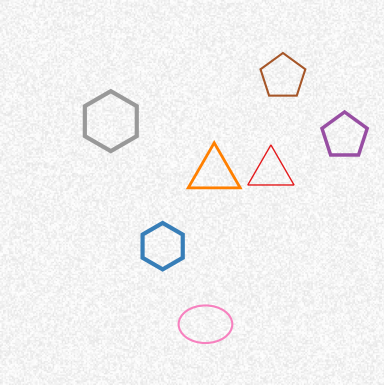[{"shape": "triangle", "thickness": 1, "radius": 0.35, "center": [0.704, 0.554]}, {"shape": "hexagon", "thickness": 3, "radius": 0.3, "center": [0.422, 0.361]}, {"shape": "pentagon", "thickness": 2.5, "radius": 0.31, "center": [0.895, 0.647]}, {"shape": "triangle", "thickness": 2, "radius": 0.39, "center": [0.556, 0.551]}, {"shape": "pentagon", "thickness": 1.5, "radius": 0.31, "center": [0.735, 0.801]}, {"shape": "oval", "thickness": 1.5, "radius": 0.35, "center": [0.534, 0.158]}, {"shape": "hexagon", "thickness": 3, "radius": 0.39, "center": [0.288, 0.685]}]